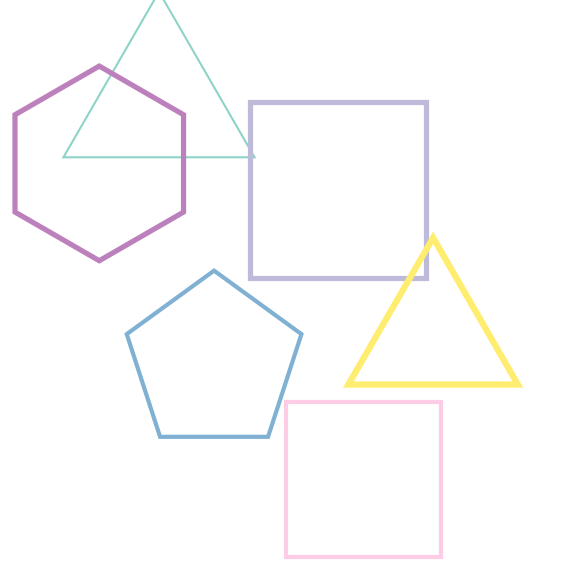[{"shape": "triangle", "thickness": 1, "radius": 0.96, "center": [0.275, 0.822]}, {"shape": "square", "thickness": 2.5, "radius": 0.76, "center": [0.586, 0.67]}, {"shape": "pentagon", "thickness": 2, "radius": 0.8, "center": [0.371, 0.371]}, {"shape": "square", "thickness": 2, "radius": 0.67, "center": [0.63, 0.169]}, {"shape": "hexagon", "thickness": 2.5, "radius": 0.84, "center": [0.172, 0.716]}, {"shape": "triangle", "thickness": 3, "radius": 0.85, "center": [0.75, 0.418]}]